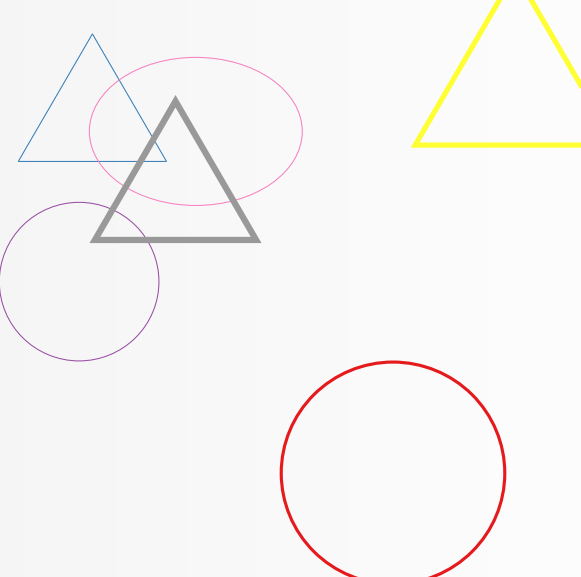[{"shape": "circle", "thickness": 1.5, "radius": 0.96, "center": [0.676, 0.18]}, {"shape": "triangle", "thickness": 0.5, "radius": 0.74, "center": [0.159, 0.793]}, {"shape": "circle", "thickness": 0.5, "radius": 0.69, "center": [0.136, 0.511]}, {"shape": "triangle", "thickness": 2.5, "radius": 1.0, "center": [0.887, 0.847]}, {"shape": "oval", "thickness": 0.5, "radius": 0.92, "center": [0.337, 0.772]}, {"shape": "triangle", "thickness": 3, "radius": 0.8, "center": [0.302, 0.664]}]